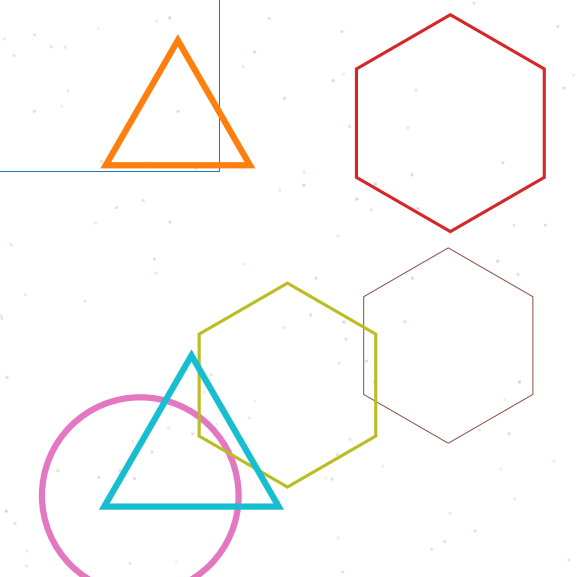[{"shape": "square", "thickness": 0.5, "radius": 0.96, "center": [0.187, 0.894]}, {"shape": "triangle", "thickness": 3, "radius": 0.72, "center": [0.308, 0.785]}, {"shape": "hexagon", "thickness": 1.5, "radius": 0.94, "center": [0.78, 0.786]}, {"shape": "hexagon", "thickness": 0.5, "radius": 0.85, "center": [0.776, 0.401]}, {"shape": "circle", "thickness": 3, "radius": 0.85, "center": [0.243, 0.141]}, {"shape": "hexagon", "thickness": 1.5, "radius": 0.88, "center": [0.498, 0.332]}, {"shape": "triangle", "thickness": 3, "radius": 0.87, "center": [0.332, 0.209]}]